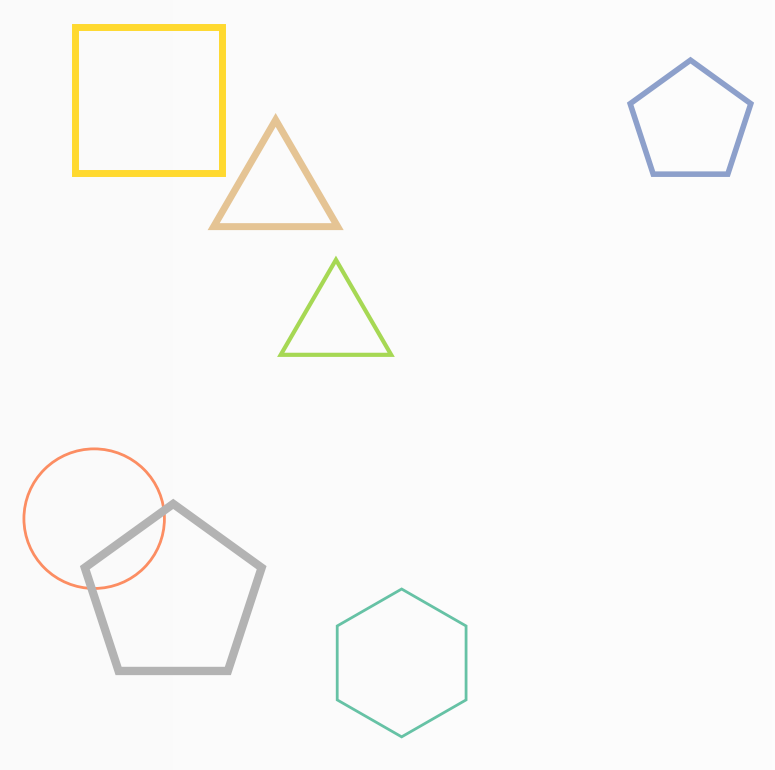[{"shape": "hexagon", "thickness": 1, "radius": 0.48, "center": [0.518, 0.139]}, {"shape": "circle", "thickness": 1, "radius": 0.45, "center": [0.122, 0.326]}, {"shape": "pentagon", "thickness": 2, "radius": 0.41, "center": [0.891, 0.84]}, {"shape": "triangle", "thickness": 1.5, "radius": 0.41, "center": [0.433, 0.58]}, {"shape": "square", "thickness": 2.5, "radius": 0.47, "center": [0.191, 0.871]}, {"shape": "triangle", "thickness": 2.5, "radius": 0.46, "center": [0.356, 0.752]}, {"shape": "pentagon", "thickness": 3, "radius": 0.6, "center": [0.224, 0.226]}]